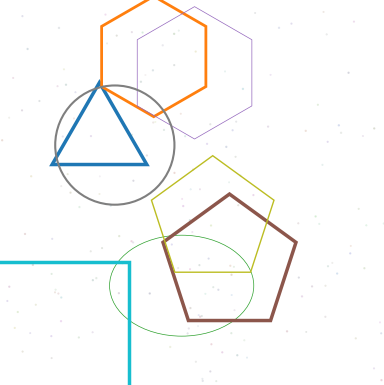[{"shape": "triangle", "thickness": 2.5, "radius": 0.71, "center": [0.258, 0.644]}, {"shape": "hexagon", "thickness": 2, "radius": 0.78, "center": [0.399, 0.853]}, {"shape": "oval", "thickness": 0.5, "radius": 0.94, "center": [0.472, 0.258]}, {"shape": "hexagon", "thickness": 0.5, "radius": 0.86, "center": [0.505, 0.811]}, {"shape": "pentagon", "thickness": 2.5, "radius": 0.91, "center": [0.596, 0.314]}, {"shape": "circle", "thickness": 1.5, "radius": 0.77, "center": [0.298, 0.623]}, {"shape": "pentagon", "thickness": 1, "radius": 0.84, "center": [0.553, 0.428]}, {"shape": "square", "thickness": 2.5, "radius": 0.85, "center": [0.166, 0.149]}]